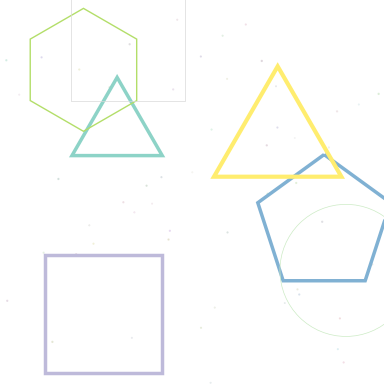[{"shape": "triangle", "thickness": 2.5, "radius": 0.68, "center": [0.304, 0.664]}, {"shape": "square", "thickness": 2.5, "radius": 0.76, "center": [0.269, 0.185]}, {"shape": "pentagon", "thickness": 2.5, "radius": 0.91, "center": [0.842, 0.417]}, {"shape": "hexagon", "thickness": 1, "radius": 0.8, "center": [0.217, 0.819]}, {"shape": "square", "thickness": 0.5, "radius": 0.73, "center": [0.333, 0.884]}, {"shape": "circle", "thickness": 0.5, "radius": 0.86, "center": [0.899, 0.298]}, {"shape": "triangle", "thickness": 3, "radius": 0.96, "center": [0.721, 0.637]}]